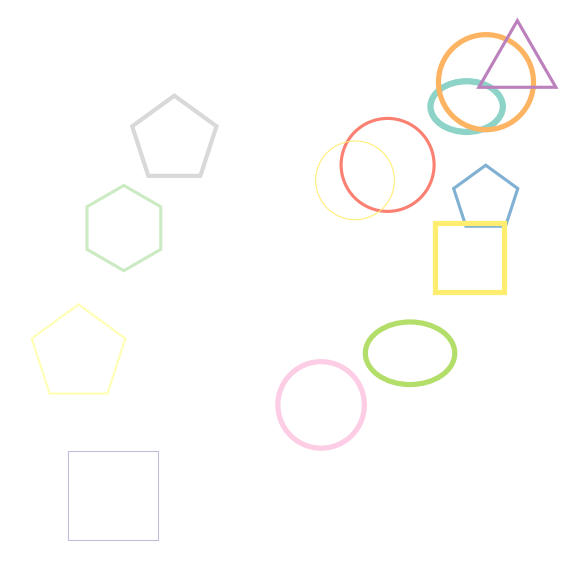[{"shape": "oval", "thickness": 3, "radius": 0.31, "center": [0.808, 0.815]}, {"shape": "pentagon", "thickness": 1, "radius": 0.43, "center": [0.136, 0.387]}, {"shape": "square", "thickness": 0.5, "radius": 0.39, "center": [0.195, 0.141]}, {"shape": "circle", "thickness": 1.5, "radius": 0.4, "center": [0.671, 0.714]}, {"shape": "pentagon", "thickness": 1.5, "radius": 0.29, "center": [0.841, 0.655]}, {"shape": "circle", "thickness": 2.5, "radius": 0.41, "center": [0.842, 0.857]}, {"shape": "oval", "thickness": 2.5, "radius": 0.39, "center": [0.71, 0.387]}, {"shape": "circle", "thickness": 2.5, "radius": 0.37, "center": [0.556, 0.298]}, {"shape": "pentagon", "thickness": 2, "radius": 0.38, "center": [0.302, 0.757]}, {"shape": "triangle", "thickness": 1.5, "radius": 0.38, "center": [0.896, 0.886]}, {"shape": "hexagon", "thickness": 1.5, "radius": 0.37, "center": [0.214, 0.604]}, {"shape": "square", "thickness": 2.5, "radius": 0.3, "center": [0.813, 0.553]}, {"shape": "circle", "thickness": 0.5, "radius": 0.34, "center": [0.615, 0.687]}]